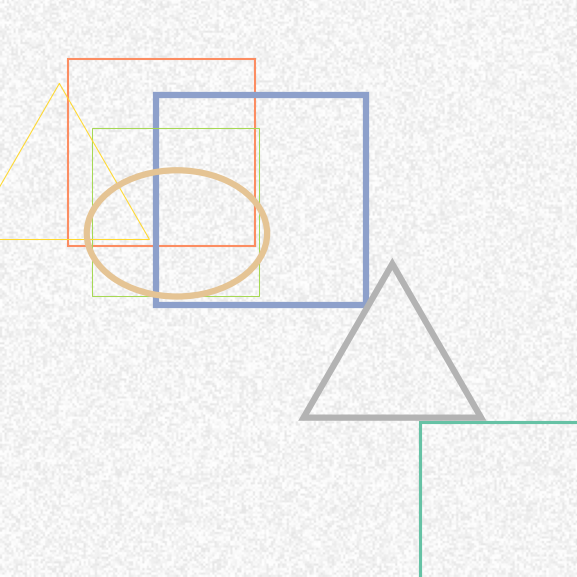[{"shape": "square", "thickness": 1.5, "radius": 0.7, "center": [0.868, 0.127]}, {"shape": "square", "thickness": 1, "radius": 0.81, "center": [0.28, 0.734]}, {"shape": "square", "thickness": 3, "radius": 0.91, "center": [0.452, 0.653]}, {"shape": "square", "thickness": 0.5, "radius": 0.72, "center": [0.304, 0.632]}, {"shape": "triangle", "thickness": 0.5, "radius": 0.9, "center": [0.103, 0.674]}, {"shape": "oval", "thickness": 3, "radius": 0.78, "center": [0.306, 0.595]}, {"shape": "triangle", "thickness": 3, "radius": 0.89, "center": [0.679, 0.365]}]